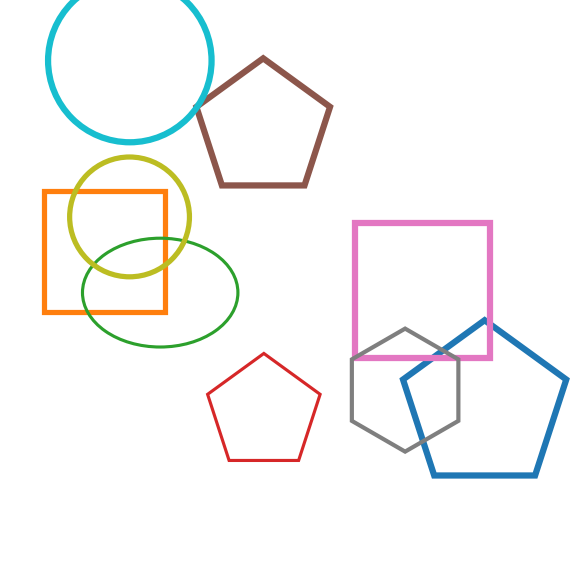[{"shape": "pentagon", "thickness": 3, "radius": 0.74, "center": [0.839, 0.296]}, {"shape": "square", "thickness": 2.5, "radius": 0.52, "center": [0.181, 0.564]}, {"shape": "oval", "thickness": 1.5, "radius": 0.67, "center": [0.277, 0.492]}, {"shape": "pentagon", "thickness": 1.5, "radius": 0.51, "center": [0.457, 0.285]}, {"shape": "pentagon", "thickness": 3, "radius": 0.61, "center": [0.456, 0.776]}, {"shape": "square", "thickness": 3, "radius": 0.59, "center": [0.731, 0.496]}, {"shape": "hexagon", "thickness": 2, "radius": 0.53, "center": [0.702, 0.324]}, {"shape": "circle", "thickness": 2.5, "radius": 0.52, "center": [0.224, 0.624]}, {"shape": "circle", "thickness": 3, "radius": 0.71, "center": [0.225, 0.894]}]